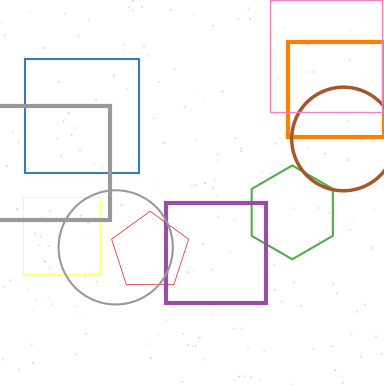[{"shape": "pentagon", "thickness": 0.5, "radius": 0.53, "center": [0.39, 0.346]}, {"shape": "square", "thickness": 1.5, "radius": 0.74, "center": [0.213, 0.699]}, {"shape": "hexagon", "thickness": 1.5, "radius": 0.61, "center": [0.759, 0.448]}, {"shape": "square", "thickness": 3, "radius": 0.66, "center": [0.561, 0.343]}, {"shape": "square", "thickness": 3, "radius": 0.62, "center": [0.873, 0.768]}, {"shape": "square", "thickness": 0.5, "radius": 0.5, "center": [0.16, 0.388]}, {"shape": "circle", "thickness": 2.5, "radius": 0.67, "center": [0.892, 0.639]}, {"shape": "square", "thickness": 1, "radius": 0.73, "center": [0.847, 0.856]}, {"shape": "square", "thickness": 3, "radius": 0.74, "center": [0.138, 0.578]}, {"shape": "circle", "thickness": 1.5, "radius": 0.74, "center": [0.301, 0.357]}]